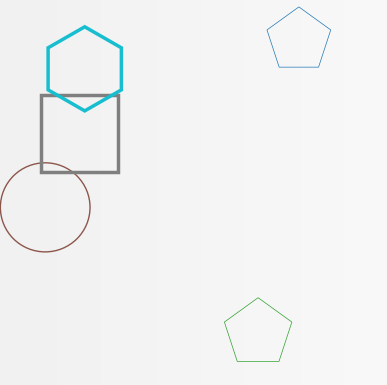[{"shape": "pentagon", "thickness": 0.5, "radius": 0.43, "center": [0.771, 0.896]}, {"shape": "pentagon", "thickness": 0.5, "radius": 0.46, "center": [0.666, 0.135]}, {"shape": "circle", "thickness": 1, "radius": 0.58, "center": [0.117, 0.461]}, {"shape": "square", "thickness": 2.5, "radius": 0.5, "center": [0.205, 0.654]}, {"shape": "hexagon", "thickness": 2.5, "radius": 0.55, "center": [0.219, 0.821]}]